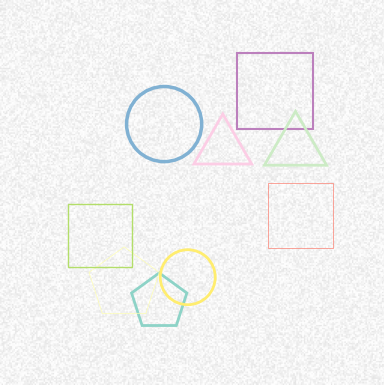[{"shape": "pentagon", "thickness": 2, "radius": 0.38, "center": [0.414, 0.216]}, {"shape": "pentagon", "thickness": 0.5, "radius": 0.48, "center": [0.322, 0.263]}, {"shape": "square", "thickness": 0.5, "radius": 0.42, "center": [0.781, 0.441]}, {"shape": "circle", "thickness": 2.5, "radius": 0.49, "center": [0.426, 0.678]}, {"shape": "square", "thickness": 1, "radius": 0.41, "center": [0.26, 0.388]}, {"shape": "triangle", "thickness": 2, "radius": 0.43, "center": [0.579, 0.617]}, {"shape": "square", "thickness": 1.5, "radius": 0.49, "center": [0.715, 0.764]}, {"shape": "triangle", "thickness": 2, "radius": 0.47, "center": [0.768, 0.617]}, {"shape": "circle", "thickness": 2, "radius": 0.36, "center": [0.488, 0.28]}]